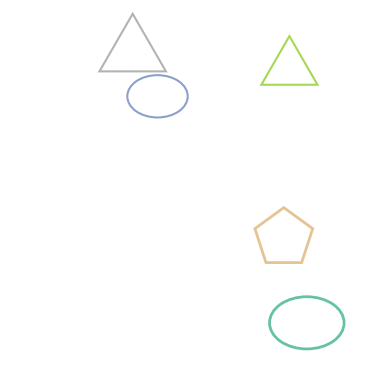[{"shape": "oval", "thickness": 2, "radius": 0.48, "center": [0.797, 0.161]}, {"shape": "oval", "thickness": 1.5, "radius": 0.39, "center": [0.409, 0.75]}, {"shape": "triangle", "thickness": 1.5, "radius": 0.42, "center": [0.752, 0.822]}, {"shape": "pentagon", "thickness": 2, "radius": 0.39, "center": [0.737, 0.382]}, {"shape": "triangle", "thickness": 1.5, "radius": 0.5, "center": [0.345, 0.864]}]